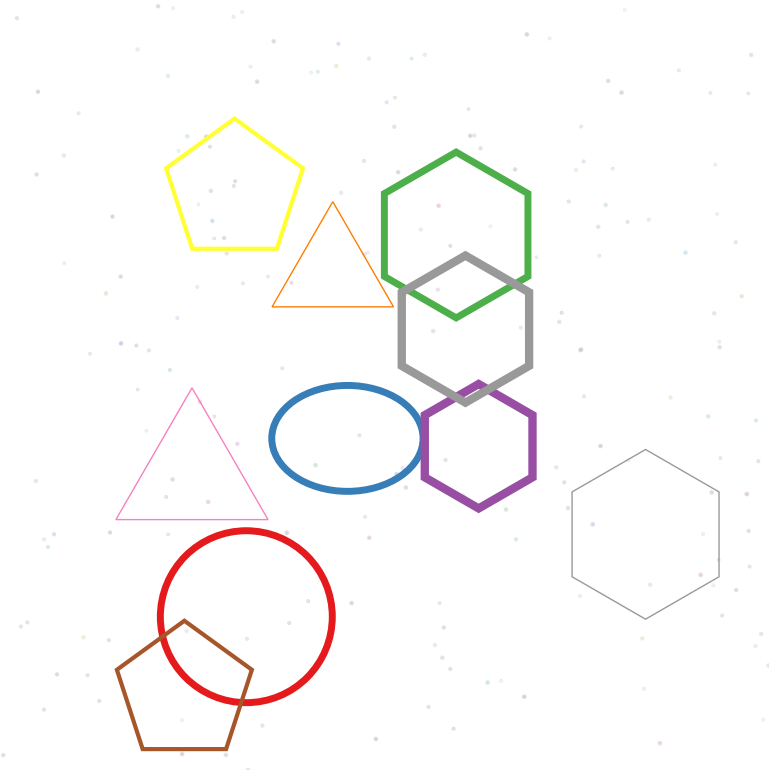[{"shape": "circle", "thickness": 2.5, "radius": 0.56, "center": [0.32, 0.199]}, {"shape": "oval", "thickness": 2.5, "radius": 0.49, "center": [0.451, 0.431]}, {"shape": "hexagon", "thickness": 2.5, "radius": 0.54, "center": [0.592, 0.695]}, {"shape": "hexagon", "thickness": 3, "radius": 0.4, "center": [0.622, 0.42]}, {"shape": "triangle", "thickness": 0.5, "radius": 0.46, "center": [0.432, 0.647]}, {"shape": "pentagon", "thickness": 1.5, "radius": 0.47, "center": [0.305, 0.753]}, {"shape": "pentagon", "thickness": 1.5, "radius": 0.46, "center": [0.239, 0.102]}, {"shape": "triangle", "thickness": 0.5, "radius": 0.57, "center": [0.249, 0.382]}, {"shape": "hexagon", "thickness": 0.5, "radius": 0.55, "center": [0.838, 0.306]}, {"shape": "hexagon", "thickness": 3, "radius": 0.48, "center": [0.604, 0.573]}]